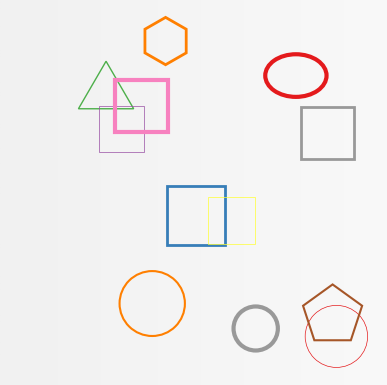[{"shape": "circle", "thickness": 0.5, "radius": 0.4, "center": [0.868, 0.126]}, {"shape": "oval", "thickness": 3, "radius": 0.4, "center": [0.764, 0.804]}, {"shape": "square", "thickness": 2, "radius": 0.38, "center": [0.506, 0.44]}, {"shape": "triangle", "thickness": 1, "radius": 0.41, "center": [0.274, 0.759]}, {"shape": "square", "thickness": 0.5, "radius": 0.29, "center": [0.314, 0.665]}, {"shape": "hexagon", "thickness": 2, "radius": 0.31, "center": [0.427, 0.893]}, {"shape": "circle", "thickness": 1.5, "radius": 0.42, "center": [0.393, 0.212]}, {"shape": "square", "thickness": 0.5, "radius": 0.3, "center": [0.597, 0.427]}, {"shape": "pentagon", "thickness": 1.5, "radius": 0.4, "center": [0.858, 0.181]}, {"shape": "square", "thickness": 3, "radius": 0.34, "center": [0.365, 0.725]}, {"shape": "circle", "thickness": 3, "radius": 0.29, "center": [0.66, 0.147]}, {"shape": "square", "thickness": 2, "radius": 0.34, "center": [0.846, 0.655]}]